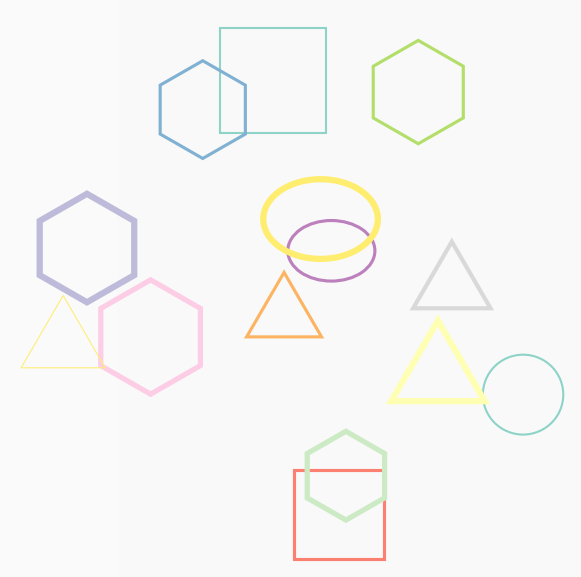[{"shape": "circle", "thickness": 1, "radius": 0.35, "center": [0.9, 0.316]}, {"shape": "square", "thickness": 1, "radius": 0.46, "center": [0.469, 0.86]}, {"shape": "triangle", "thickness": 3, "radius": 0.46, "center": [0.753, 0.351]}, {"shape": "hexagon", "thickness": 3, "radius": 0.47, "center": [0.15, 0.57]}, {"shape": "square", "thickness": 1.5, "radius": 0.39, "center": [0.583, 0.108]}, {"shape": "hexagon", "thickness": 1.5, "radius": 0.42, "center": [0.349, 0.809]}, {"shape": "triangle", "thickness": 1.5, "radius": 0.37, "center": [0.489, 0.453]}, {"shape": "hexagon", "thickness": 1.5, "radius": 0.45, "center": [0.72, 0.84]}, {"shape": "hexagon", "thickness": 2.5, "radius": 0.49, "center": [0.259, 0.416]}, {"shape": "triangle", "thickness": 2, "radius": 0.38, "center": [0.777, 0.504]}, {"shape": "oval", "thickness": 1.5, "radius": 0.37, "center": [0.57, 0.565]}, {"shape": "hexagon", "thickness": 2.5, "radius": 0.38, "center": [0.595, 0.175]}, {"shape": "triangle", "thickness": 0.5, "radius": 0.42, "center": [0.109, 0.404]}, {"shape": "oval", "thickness": 3, "radius": 0.49, "center": [0.552, 0.62]}]